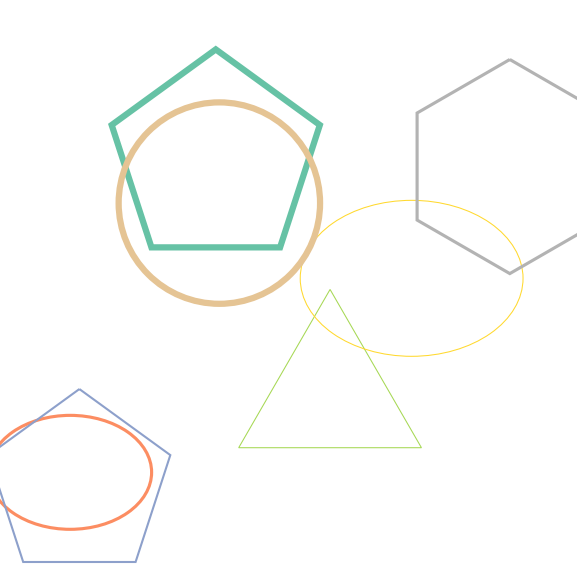[{"shape": "pentagon", "thickness": 3, "radius": 0.95, "center": [0.374, 0.724]}, {"shape": "oval", "thickness": 1.5, "radius": 0.7, "center": [0.122, 0.181]}, {"shape": "pentagon", "thickness": 1, "radius": 0.83, "center": [0.137, 0.16]}, {"shape": "triangle", "thickness": 0.5, "radius": 0.91, "center": [0.572, 0.315]}, {"shape": "oval", "thickness": 0.5, "radius": 0.96, "center": [0.713, 0.517]}, {"shape": "circle", "thickness": 3, "radius": 0.87, "center": [0.38, 0.647]}, {"shape": "hexagon", "thickness": 1.5, "radius": 0.93, "center": [0.883, 0.711]}]